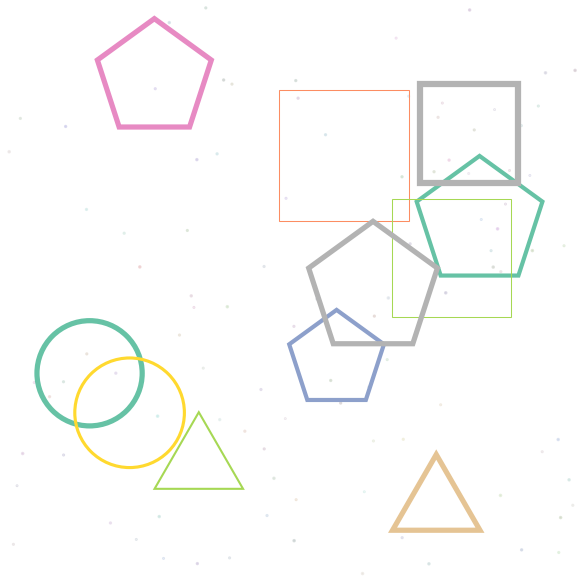[{"shape": "circle", "thickness": 2.5, "radius": 0.46, "center": [0.155, 0.353]}, {"shape": "pentagon", "thickness": 2, "radius": 0.57, "center": [0.83, 0.615]}, {"shape": "square", "thickness": 0.5, "radius": 0.57, "center": [0.596, 0.73]}, {"shape": "pentagon", "thickness": 2, "radius": 0.43, "center": [0.583, 0.376]}, {"shape": "pentagon", "thickness": 2.5, "radius": 0.52, "center": [0.267, 0.863]}, {"shape": "triangle", "thickness": 1, "radius": 0.44, "center": [0.344, 0.197]}, {"shape": "square", "thickness": 0.5, "radius": 0.51, "center": [0.782, 0.553]}, {"shape": "circle", "thickness": 1.5, "radius": 0.47, "center": [0.224, 0.284]}, {"shape": "triangle", "thickness": 2.5, "radius": 0.44, "center": [0.755, 0.125]}, {"shape": "square", "thickness": 3, "radius": 0.43, "center": [0.812, 0.768]}, {"shape": "pentagon", "thickness": 2.5, "radius": 0.59, "center": [0.646, 0.499]}]